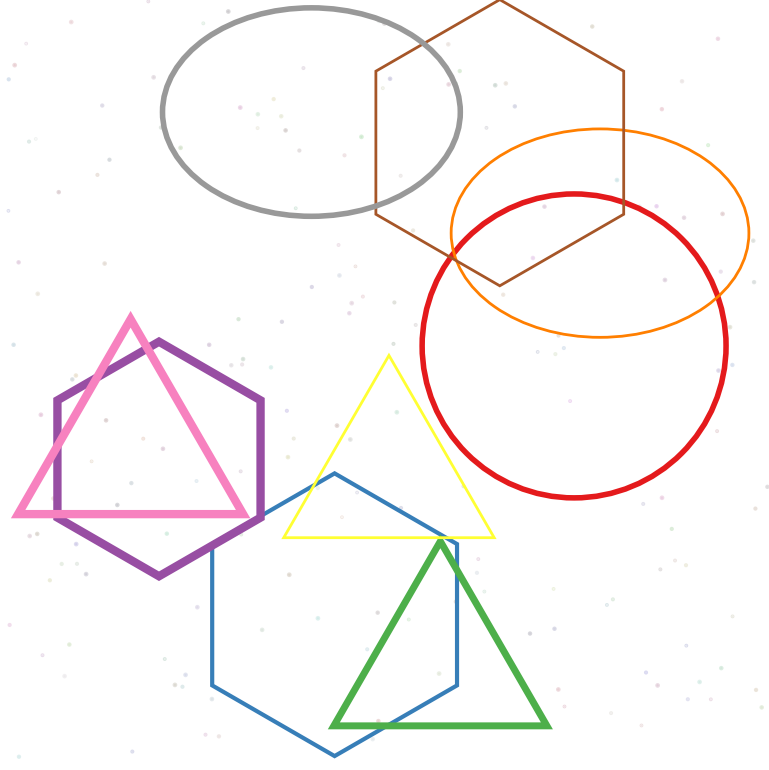[{"shape": "circle", "thickness": 2, "radius": 0.99, "center": [0.746, 0.551]}, {"shape": "hexagon", "thickness": 1.5, "radius": 0.92, "center": [0.435, 0.202]}, {"shape": "triangle", "thickness": 2.5, "radius": 0.8, "center": [0.572, 0.137]}, {"shape": "hexagon", "thickness": 3, "radius": 0.76, "center": [0.206, 0.404]}, {"shape": "oval", "thickness": 1, "radius": 0.97, "center": [0.779, 0.697]}, {"shape": "triangle", "thickness": 1, "radius": 0.79, "center": [0.505, 0.381]}, {"shape": "hexagon", "thickness": 1, "radius": 0.93, "center": [0.649, 0.815]}, {"shape": "triangle", "thickness": 3, "radius": 0.84, "center": [0.17, 0.417]}, {"shape": "oval", "thickness": 2, "radius": 0.97, "center": [0.404, 0.854]}]